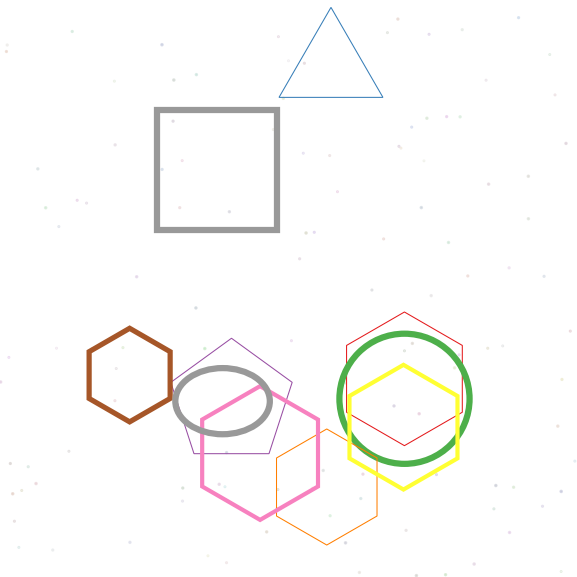[{"shape": "hexagon", "thickness": 0.5, "radius": 0.58, "center": [0.7, 0.343]}, {"shape": "triangle", "thickness": 0.5, "radius": 0.52, "center": [0.573, 0.882]}, {"shape": "circle", "thickness": 3, "radius": 0.56, "center": [0.7, 0.309]}, {"shape": "pentagon", "thickness": 0.5, "radius": 0.55, "center": [0.401, 0.303]}, {"shape": "hexagon", "thickness": 0.5, "radius": 0.5, "center": [0.566, 0.156]}, {"shape": "hexagon", "thickness": 2, "radius": 0.54, "center": [0.699, 0.259]}, {"shape": "hexagon", "thickness": 2.5, "radius": 0.41, "center": [0.224, 0.35]}, {"shape": "hexagon", "thickness": 2, "radius": 0.58, "center": [0.45, 0.215]}, {"shape": "oval", "thickness": 3, "radius": 0.41, "center": [0.385, 0.304]}, {"shape": "square", "thickness": 3, "radius": 0.52, "center": [0.376, 0.705]}]